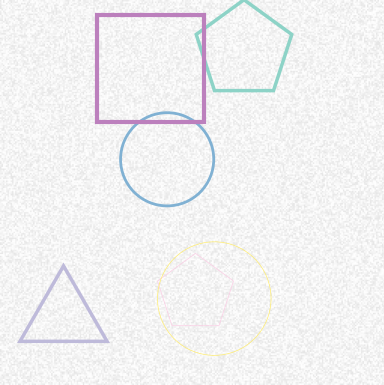[{"shape": "pentagon", "thickness": 2.5, "radius": 0.65, "center": [0.634, 0.87]}, {"shape": "triangle", "thickness": 2.5, "radius": 0.65, "center": [0.165, 0.179]}, {"shape": "circle", "thickness": 2, "radius": 0.61, "center": [0.434, 0.586]}, {"shape": "pentagon", "thickness": 0.5, "radius": 0.52, "center": [0.508, 0.238]}, {"shape": "square", "thickness": 3, "radius": 0.69, "center": [0.391, 0.822]}, {"shape": "circle", "thickness": 0.5, "radius": 0.74, "center": [0.557, 0.224]}]